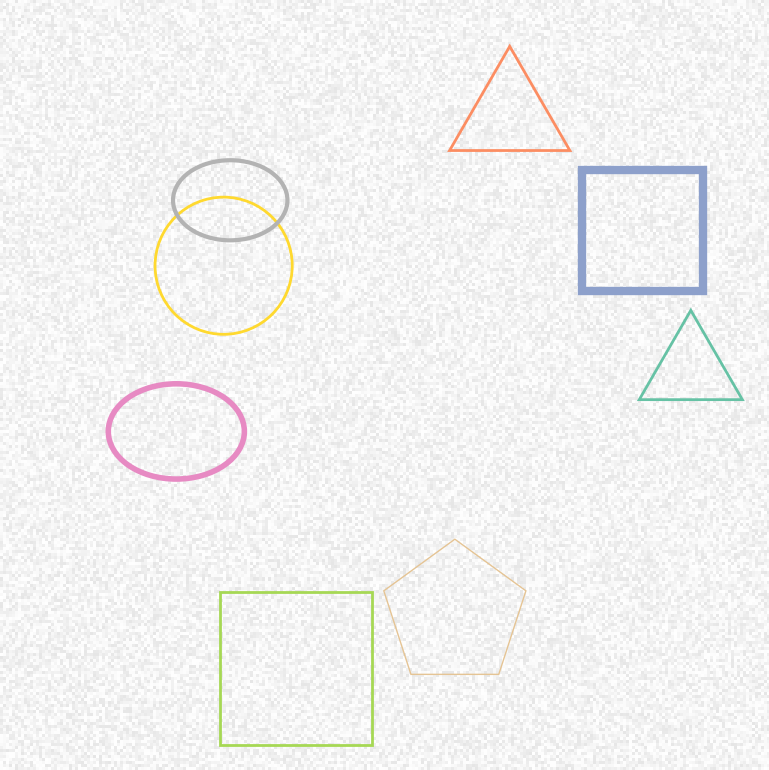[{"shape": "triangle", "thickness": 1, "radius": 0.39, "center": [0.897, 0.52]}, {"shape": "triangle", "thickness": 1, "radius": 0.45, "center": [0.662, 0.85]}, {"shape": "square", "thickness": 3, "radius": 0.39, "center": [0.834, 0.7]}, {"shape": "oval", "thickness": 2, "radius": 0.44, "center": [0.229, 0.44]}, {"shape": "square", "thickness": 1, "radius": 0.49, "center": [0.384, 0.132]}, {"shape": "circle", "thickness": 1, "radius": 0.45, "center": [0.29, 0.655]}, {"shape": "pentagon", "thickness": 0.5, "radius": 0.49, "center": [0.591, 0.203]}, {"shape": "oval", "thickness": 1.5, "radius": 0.37, "center": [0.299, 0.74]}]